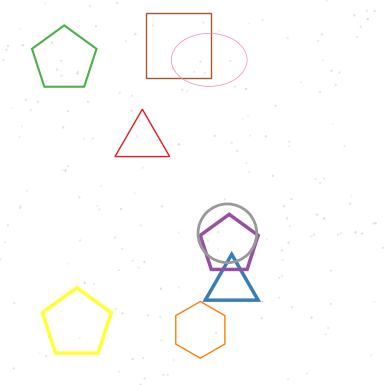[{"shape": "triangle", "thickness": 1, "radius": 0.41, "center": [0.37, 0.634]}, {"shape": "triangle", "thickness": 2.5, "radius": 0.4, "center": [0.602, 0.26]}, {"shape": "pentagon", "thickness": 1.5, "radius": 0.44, "center": [0.167, 0.846]}, {"shape": "pentagon", "thickness": 2.5, "radius": 0.4, "center": [0.595, 0.364]}, {"shape": "hexagon", "thickness": 1, "radius": 0.37, "center": [0.52, 0.143]}, {"shape": "pentagon", "thickness": 2.5, "radius": 0.47, "center": [0.2, 0.159]}, {"shape": "square", "thickness": 1, "radius": 0.42, "center": [0.463, 0.883]}, {"shape": "oval", "thickness": 0.5, "radius": 0.49, "center": [0.543, 0.844]}, {"shape": "circle", "thickness": 2, "radius": 0.38, "center": [0.591, 0.394]}]